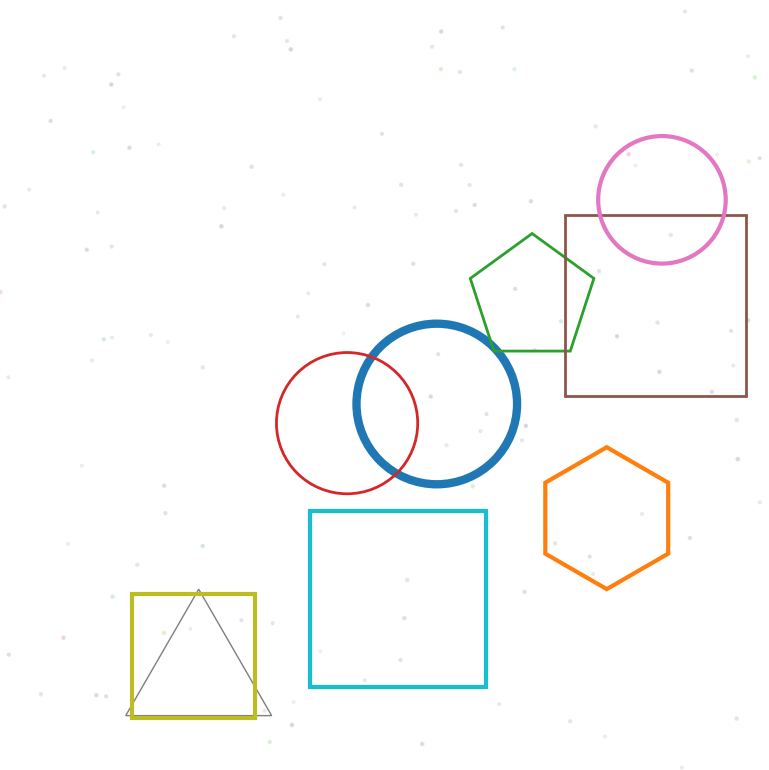[{"shape": "circle", "thickness": 3, "radius": 0.52, "center": [0.567, 0.475]}, {"shape": "hexagon", "thickness": 1.5, "radius": 0.46, "center": [0.788, 0.327]}, {"shape": "pentagon", "thickness": 1, "radius": 0.42, "center": [0.691, 0.612]}, {"shape": "circle", "thickness": 1, "radius": 0.46, "center": [0.451, 0.45]}, {"shape": "square", "thickness": 1, "radius": 0.59, "center": [0.851, 0.603]}, {"shape": "circle", "thickness": 1.5, "radius": 0.41, "center": [0.86, 0.74]}, {"shape": "triangle", "thickness": 0.5, "radius": 0.55, "center": [0.258, 0.125]}, {"shape": "square", "thickness": 1.5, "radius": 0.4, "center": [0.251, 0.148]}, {"shape": "square", "thickness": 1.5, "radius": 0.57, "center": [0.517, 0.222]}]